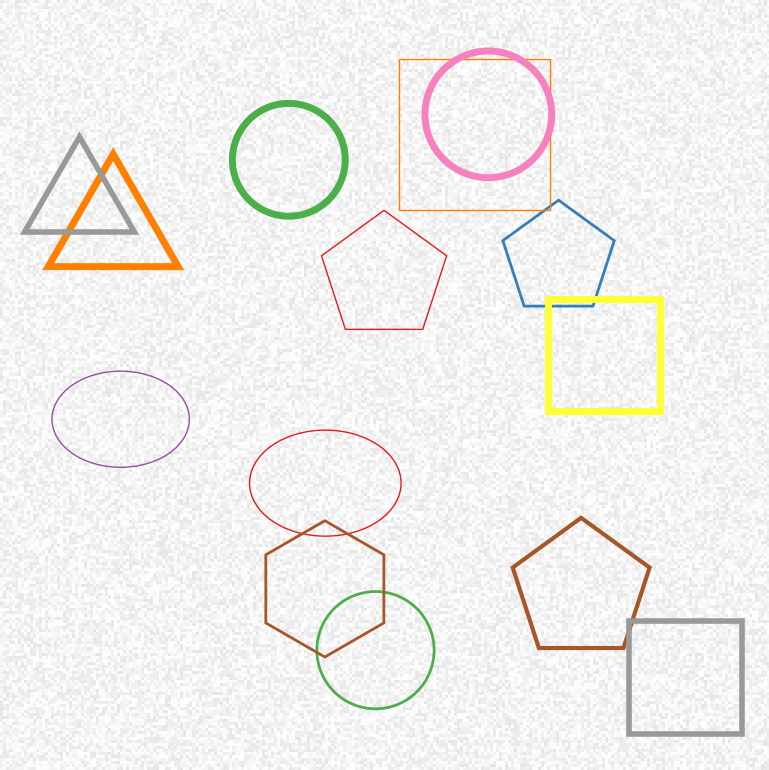[{"shape": "pentagon", "thickness": 0.5, "radius": 0.43, "center": [0.499, 0.641]}, {"shape": "oval", "thickness": 0.5, "radius": 0.49, "center": [0.422, 0.373]}, {"shape": "pentagon", "thickness": 1, "radius": 0.38, "center": [0.725, 0.664]}, {"shape": "circle", "thickness": 1, "radius": 0.38, "center": [0.488, 0.156]}, {"shape": "circle", "thickness": 2.5, "radius": 0.37, "center": [0.375, 0.792]}, {"shape": "oval", "thickness": 0.5, "radius": 0.45, "center": [0.157, 0.456]}, {"shape": "triangle", "thickness": 2.5, "radius": 0.49, "center": [0.147, 0.702]}, {"shape": "square", "thickness": 0.5, "radius": 0.49, "center": [0.616, 0.825]}, {"shape": "square", "thickness": 2.5, "radius": 0.36, "center": [0.785, 0.539]}, {"shape": "pentagon", "thickness": 1.5, "radius": 0.47, "center": [0.755, 0.234]}, {"shape": "hexagon", "thickness": 1, "radius": 0.44, "center": [0.422, 0.235]}, {"shape": "circle", "thickness": 2.5, "radius": 0.41, "center": [0.634, 0.851]}, {"shape": "triangle", "thickness": 2, "radius": 0.41, "center": [0.103, 0.74]}, {"shape": "square", "thickness": 2, "radius": 0.37, "center": [0.891, 0.121]}]